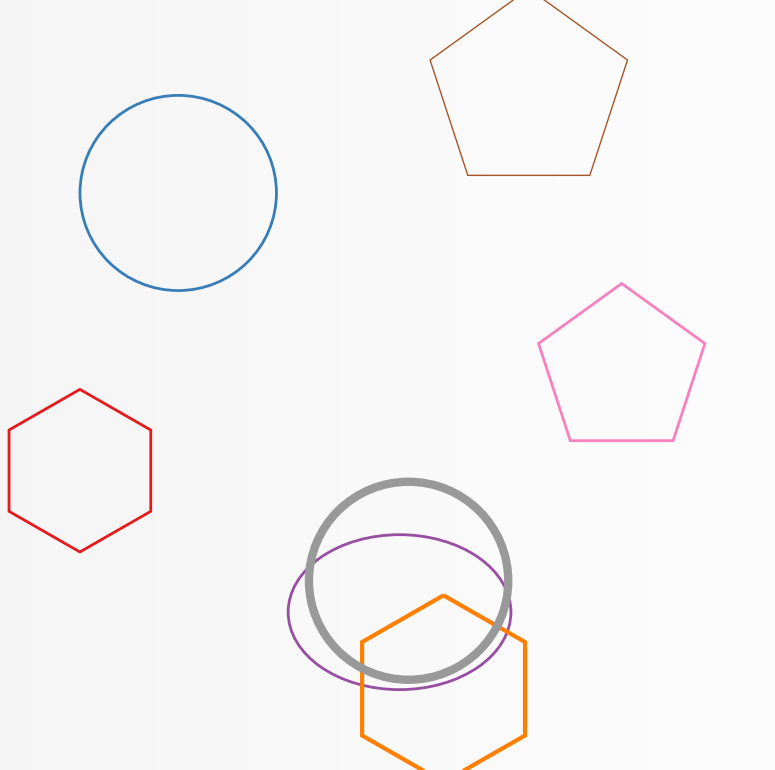[{"shape": "hexagon", "thickness": 1, "radius": 0.53, "center": [0.103, 0.389]}, {"shape": "circle", "thickness": 1, "radius": 0.63, "center": [0.23, 0.749]}, {"shape": "oval", "thickness": 1, "radius": 0.72, "center": [0.516, 0.205]}, {"shape": "hexagon", "thickness": 1.5, "radius": 0.61, "center": [0.572, 0.106]}, {"shape": "pentagon", "thickness": 0.5, "radius": 0.67, "center": [0.682, 0.881]}, {"shape": "pentagon", "thickness": 1, "radius": 0.56, "center": [0.802, 0.519]}, {"shape": "circle", "thickness": 3, "radius": 0.64, "center": [0.527, 0.246]}]